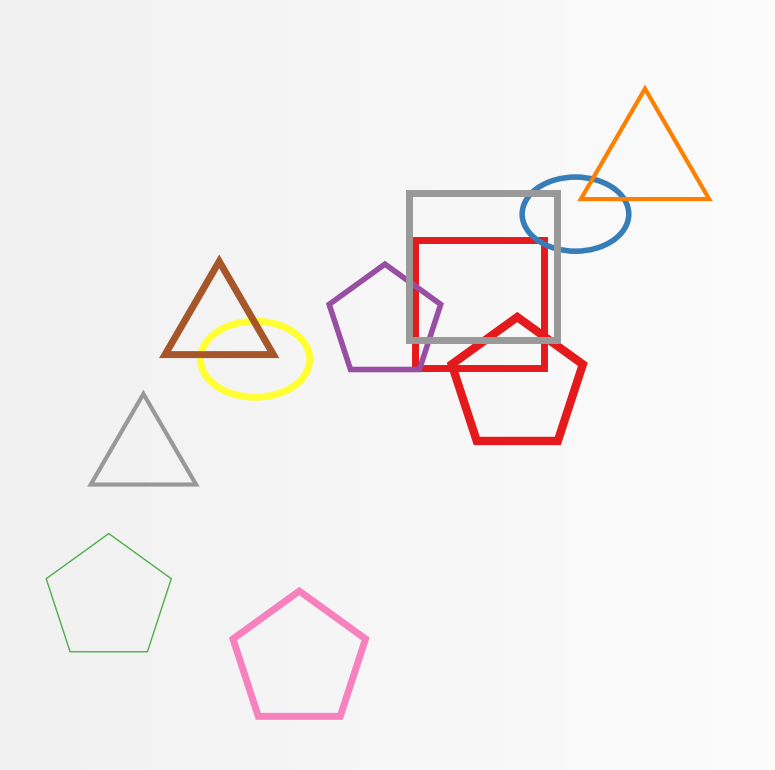[{"shape": "pentagon", "thickness": 3, "radius": 0.44, "center": [0.667, 0.499]}, {"shape": "square", "thickness": 2.5, "radius": 0.42, "center": [0.618, 0.605]}, {"shape": "oval", "thickness": 2, "radius": 0.34, "center": [0.743, 0.722]}, {"shape": "pentagon", "thickness": 0.5, "radius": 0.42, "center": [0.14, 0.222]}, {"shape": "pentagon", "thickness": 2, "radius": 0.38, "center": [0.497, 0.581]}, {"shape": "triangle", "thickness": 1.5, "radius": 0.48, "center": [0.832, 0.789]}, {"shape": "oval", "thickness": 2.5, "radius": 0.35, "center": [0.329, 0.533]}, {"shape": "triangle", "thickness": 2.5, "radius": 0.4, "center": [0.283, 0.58]}, {"shape": "pentagon", "thickness": 2.5, "radius": 0.45, "center": [0.386, 0.142]}, {"shape": "triangle", "thickness": 1.5, "radius": 0.39, "center": [0.185, 0.41]}, {"shape": "square", "thickness": 2.5, "radius": 0.48, "center": [0.623, 0.654]}]